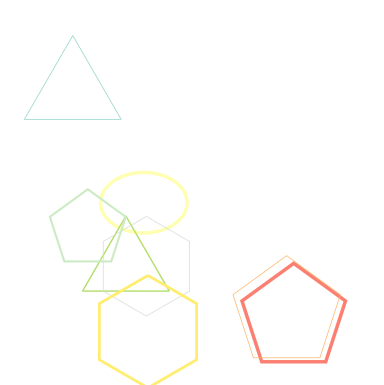[{"shape": "triangle", "thickness": 0.5, "radius": 0.73, "center": [0.189, 0.762]}, {"shape": "oval", "thickness": 2.5, "radius": 0.56, "center": [0.374, 0.474]}, {"shape": "pentagon", "thickness": 2.5, "radius": 0.71, "center": [0.763, 0.175]}, {"shape": "pentagon", "thickness": 0.5, "radius": 0.73, "center": [0.745, 0.189]}, {"shape": "triangle", "thickness": 1, "radius": 0.65, "center": [0.327, 0.309]}, {"shape": "hexagon", "thickness": 0.5, "radius": 0.65, "center": [0.38, 0.308]}, {"shape": "pentagon", "thickness": 1.5, "radius": 0.52, "center": [0.228, 0.405]}, {"shape": "hexagon", "thickness": 2, "radius": 0.73, "center": [0.384, 0.139]}]